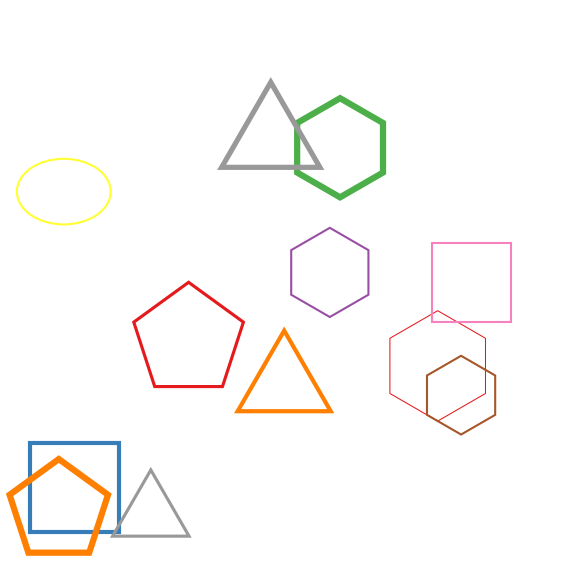[{"shape": "hexagon", "thickness": 0.5, "radius": 0.48, "center": [0.758, 0.366]}, {"shape": "pentagon", "thickness": 1.5, "radius": 0.5, "center": [0.327, 0.41]}, {"shape": "square", "thickness": 2, "radius": 0.39, "center": [0.128, 0.155]}, {"shape": "hexagon", "thickness": 3, "radius": 0.43, "center": [0.589, 0.743]}, {"shape": "hexagon", "thickness": 1, "radius": 0.39, "center": [0.571, 0.527]}, {"shape": "pentagon", "thickness": 3, "radius": 0.45, "center": [0.102, 0.115]}, {"shape": "triangle", "thickness": 2, "radius": 0.47, "center": [0.492, 0.334]}, {"shape": "oval", "thickness": 1, "radius": 0.41, "center": [0.11, 0.667]}, {"shape": "hexagon", "thickness": 1, "radius": 0.34, "center": [0.798, 0.315]}, {"shape": "square", "thickness": 1, "radius": 0.34, "center": [0.816, 0.51]}, {"shape": "triangle", "thickness": 2.5, "radius": 0.49, "center": [0.469, 0.758]}, {"shape": "triangle", "thickness": 1.5, "radius": 0.38, "center": [0.261, 0.109]}]